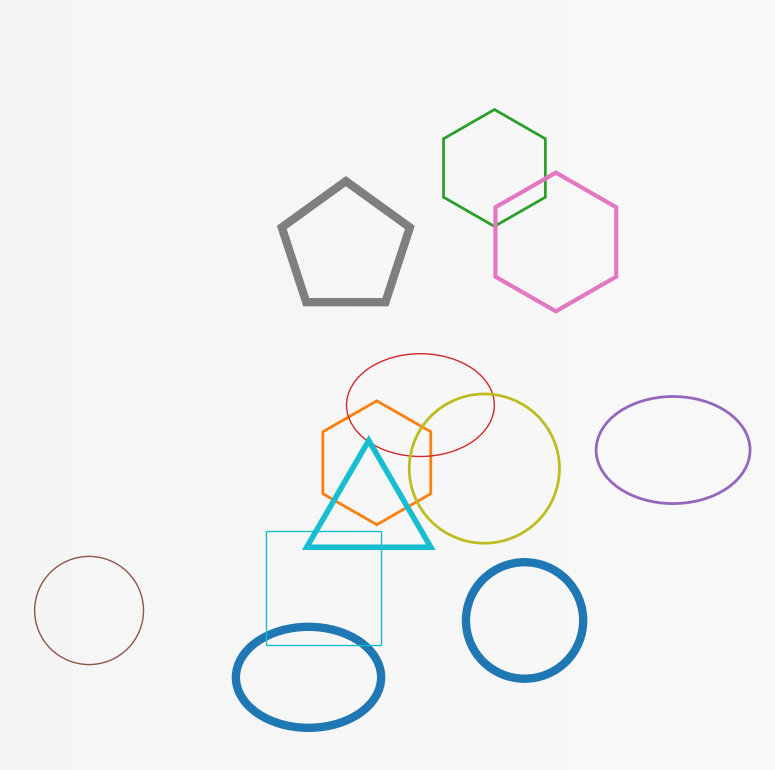[{"shape": "oval", "thickness": 3, "radius": 0.47, "center": [0.398, 0.12]}, {"shape": "circle", "thickness": 3, "radius": 0.38, "center": [0.677, 0.194]}, {"shape": "hexagon", "thickness": 1, "radius": 0.4, "center": [0.486, 0.399]}, {"shape": "hexagon", "thickness": 1, "radius": 0.38, "center": [0.638, 0.782]}, {"shape": "oval", "thickness": 0.5, "radius": 0.48, "center": [0.543, 0.474]}, {"shape": "oval", "thickness": 1, "radius": 0.5, "center": [0.868, 0.416]}, {"shape": "circle", "thickness": 0.5, "radius": 0.35, "center": [0.115, 0.207]}, {"shape": "hexagon", "thickness": 1.5, "radius": 0.45, "center": [0.717, 0.686]}, {"shape": "pentagon", "thickness": 3, "radius": 0.43, "center": [0.446, 0.678]}, {"shape": "circle", "thickness": 1, "radius": 0.48, "center": [0.625, 0.391]}, {"shape": "triangle", "thickness": 2, "radius": 0.46, "center": [0.476, 0.336]}, {"shape": "square", "thickness": 0.5, "radius": 0.37, "center": [0.418, 0.236]}]